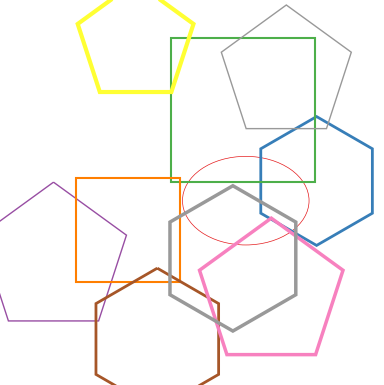[{"shape": "oval", "thickness": 0.5, "radius": 0.82, "center": [0.638, 0.479]}, {"shape": "hexagon", "thickness": 2, "radius": 0.84, "center": [0.822, 0.53]}, {"shape": "square", "thickness": 1.5, "radius": 0.94, "center": [0.631, 0.714]}, {"shape": "pentagon", "thickness": 1, "radius": 1.0, "center": [0.139, 0.328]}, {"shape": "square", "thickness": 1.5, "radius": 0.68, "center": [0.332, 0.402]}, {"shape": "pentagon", "thickness": 3, "radius": 0.79, "center": [0.352, 0.889]}, {"shape": "hexagon", "thickness": 2, "radius": 0.92, "center": [0.409, 0.119]}, {"shape": "pentagon", "thickness": 2.5, "radius": 0.98, "center": [0.705, 0.237]}, {"shape": "pentagon", "thickness": 1, "radius": 0.89, "center": [0.744, 0.81]}, {"shape": "hexagon", "thickness": 2.5, "radius": 0.94, "center": [0.605, 0.329]}]